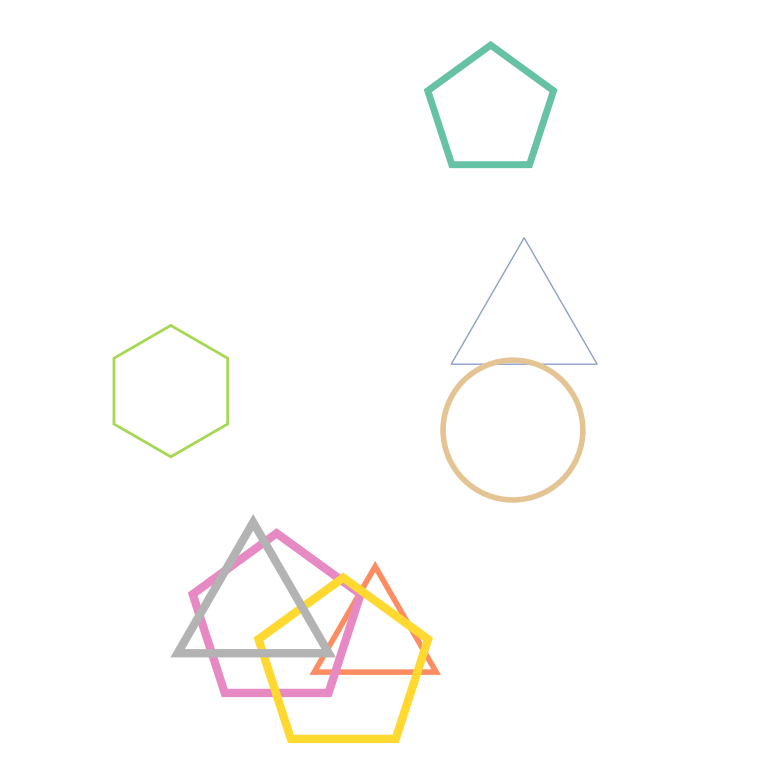[{"shape": "pentagon", "thickness": 2.5, "radius": 0.43, "center": [0.637, 0.856]}, {"shape": "triangle", "thickness": 2, "radius": 0.46, "center": [0.487, 0.173]}, {"shape": "triangle", "thickness": 0.5, "radius": 0.55, "center": [0.681, 0.582]}, {"shape": "pentagon", "thickness": 3, "radius": 0.57, "center": [0.359, 0.193]}, {"shape": "hexagon", "thickness": 1, "radius": 0.43, "center": [0.222, 0.492]}, {"shape": "pentagon", "thickness": 3, "radius": 0.58, "center": [0.446, 0.134]}, {"shape": "circle", "thickness": 2, "radius": 0.45, "center": [0.666, 0.441]}, {"shape": "triangle", "thickness": 3, "radius": 0.57, "center": [0.329, 0.208]}]